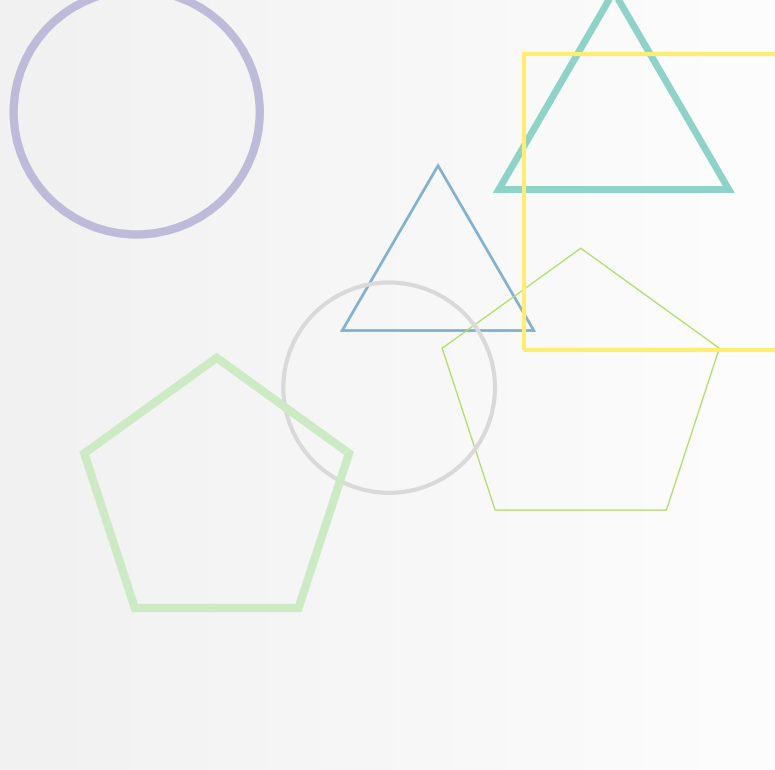[{"shape": "triangle", "thickness": 2.5, "radius": 0.86, "center": [0.792, 0.84]}, {"shape": "circle", "thickness": 3, "radius": 0.79, "center": [0.176, 0.854]}, {"shape": "triangle", "thickness": 1, "radius": 0.71, "center": [0.565, 0.642]}, {"shape": "pentagon", "thickness": 0.5, "radius": 0.94, "center": [0.749, 0.49]}, {"shape": "circle", "thickness": 1.5, "radius": 0.68, "center": [0.502, 0.497]}, {"shape": "pentagon", "thickness": 3, "radius": 0.9, "center": [0.28, 0.356]}, {"shape": "square", "thickness": 1.5, "radius": 0.96, "center": [0.869, 0.738]}]